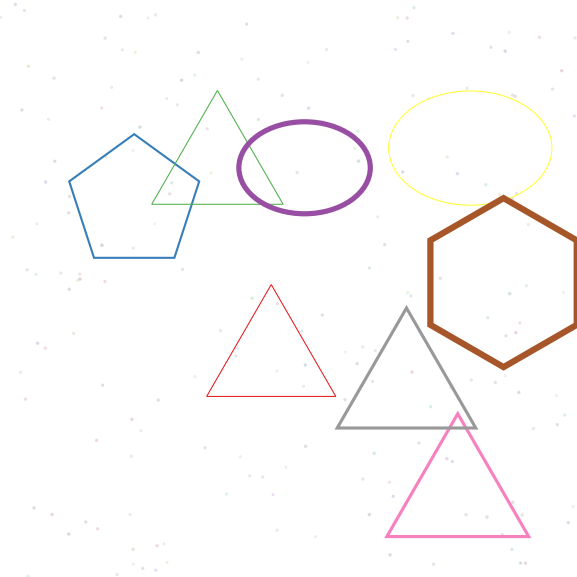[{"shape": "triangle", "thickness": 0.5, "radius": 0.65, "center": [0.47, 0.377]}, {"shape": "pentagon", "thickness": 1, "radius": 0.59, "center": [0.232, 0.648]}, {"shape": "triangle", "thickness": 0.5, "radius": 0.66, "center": [0.376, 0.711]}, {"shape": "oval", "thickness": 2.5, "radius": 0.57, "center": [0.527, 0.709]}, {"shape": "oval", "thickness": 0.5, "radius": 0.71, "center": [0.814, 0.743]}, {"shape": "hexagon", "thickness": 3, "radius": 0.73, "center": [0.872, 0.51]}, {"shape": "triangle", "thickness": 1.5, "radius": 0.71, "center": [0.793, 0.141]}, {"shape": "triangle", "thickness": 1.5, "radius": 0.69, "center": [0.704, 0.327]}]